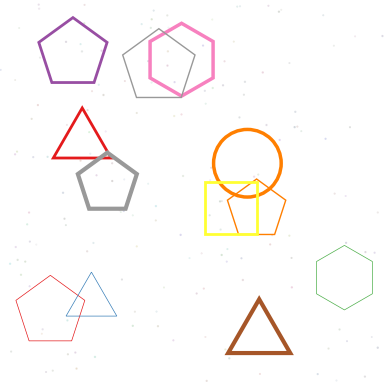[{"shape": "triangle", "thickness": 2, "radius": 0.43, "center": [0.214, 0.633]}, {"shape": "pentagon", "thickness": 0.5, "radius": 0.47, "center": [0.131, 0.191]}, {"shape": "triangle", "thickness": 0.5, "radius": 0.38, "center": [0.237, 0.217]}, {"shape": "hexagon", "thickness": 0.5, "radius": 0.42, "center": [0.895, 0.279]}, {"shape": "pentagon", "thickness": 2, "radius": 0.47, "center": [0.189, 0.861]}, {"shape": "pentagon", "thickness": 1, "radius": 0.4, "center": [0.666, 0.455]}, {"shape": "circle", "thickness": 2.5, "radius": 0.44, "center": [0.643, 0.576]}, {"shape": "square", "thickness": 2, "radius": 0.34, "center": [0.601, 0.46]}, {"shape": "triangle", "thickness": 3, "radius": 0.47, "center": [0.673, 0.13]}, {"shape": "hexagon", "thickness": 2.5, "radius": 0.47, "center": [0.472, 0.845]}, {"shape": "pentagon", "thickness": 3, "radius": 0.4, "center": [0.279, 0.523]}, {"shape": "pentagon", "thickness": 1, "radius": 0.49, "center": [0.413, 0.827]}]